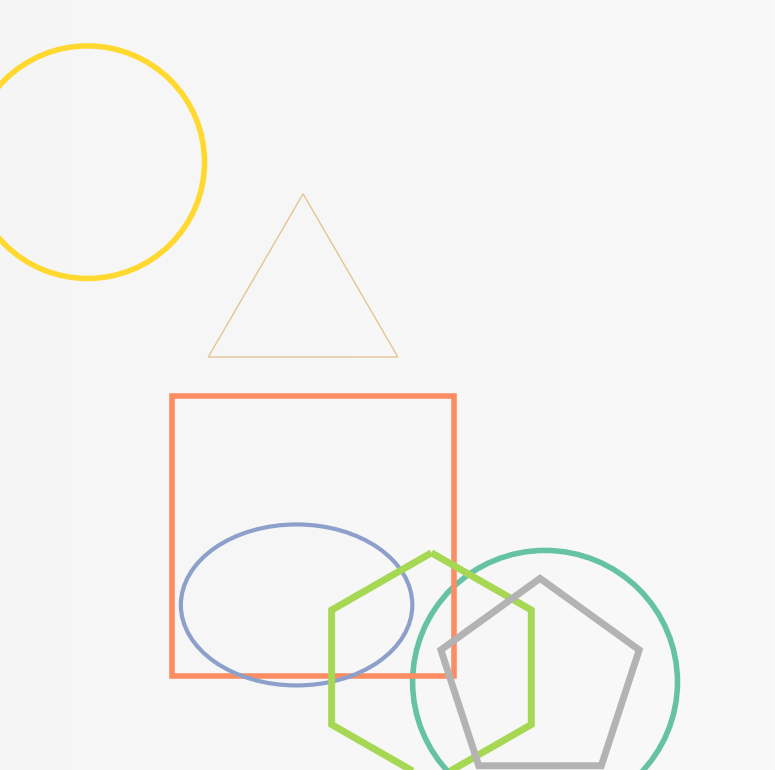[{"shape": "circle", "thickness": 2, "radius": 0.85, "center": [0.703, 0.114]}, {"shape": "square", "thickness": 2, "radius": 0.91, "center": [0.404, 0.304]}, {"shape": "oval", "thickness": 1.5, "radius": 0.75, "center": [0.383, 0.214]}, {"shape": "hexagon", "thickness": 2.5, "radius": 0.74, "center": [0.557, 0.133]}, {"shape": "circle", "thickness": 2, "radius": 0.76, "center": [0.113, 0.789]}, {"shape": "triangle", "thickness": 0.5, "radius": 0.71, "center": [0.391, 0.607]}, {"shape": "pentagon", "thickness": 2.5, "radius": 0.67, "center": [0.697, 0.114]}]